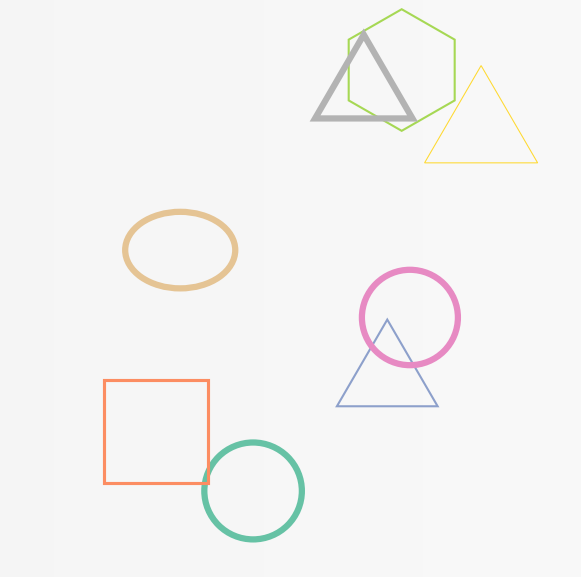[{"shape": "circle", "thickness": 3, "radius": 0.42, "center": [0.435, 0.149]}, {"shape": "square", "thickness": 1.5, "radius": 0.45, "center": [0.268, 0.252]}, {"shape": "triangle", "thickness": 1, "radius": 0.5, "center": [0.666, 0.346]}, {"shape": "circle", "thickness": 3, "radius": 0.41, "center": [0.705, 0.449]}, {"shape": "hexagon", "thickness": 1, "radius": 0.53, "center": [0.691, 0.878]}, {"shape": "triangle", "thickness": 0.5, "radius": 0.56, "center": [0.828, 0.773]}, {"shape": "oval", "thickness": 3, "radius": 0.47, "center": [0.31, 0.566]}, {"shape": "triangle", "thickness": 3, "radius": 0.48, "center": [0.626, 0.842]}]